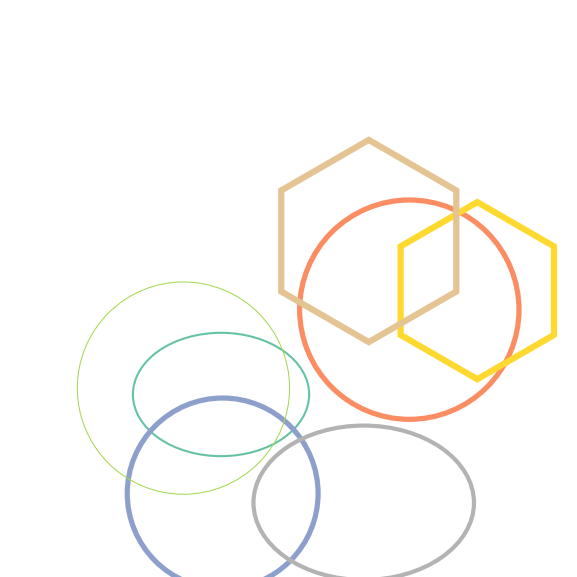[{"shape": "oval", "thickness": 1, "radius": 0.76, "center": [0.383, 0.316]}, {"shape": "circle", "thickness": 2.5, "radius": 0.95, "center": [0.709, 0.463]}, {"shape": "circle", "thickness": 2.5, "radius": 0.83, "center": [0.386, 0.145]}, {"shape": "circle", "thickness": 0.5, "radius": 0.92, "center": [0.318, 0.327]}, {"shape": "hexagon", "thickness": 3, "radius": 0.77, "center": [0.826, 0.496]}, {"shape": "hexagon", "thickness": 3, "radius": 0.88, "center": [0.639, 0.582]}, {"shape": "oval", "thickness": 2, "radius": 0.95, "center": [0.63, 0.129]}]